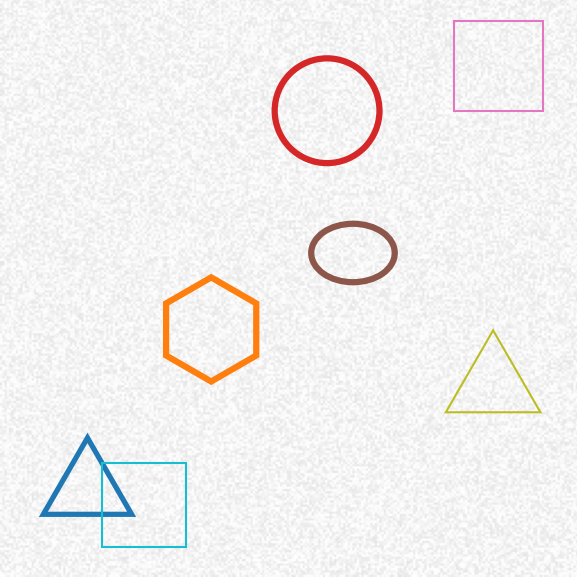[{"shape": "triangle", "thickness": 2.5, "radius": 0.44, "center": [0.151, 0.153]}, {"shape": "hexagon", "thickness": 3, "radius": 0.45, "center": [0.366, 0.429]}, {"shape": "circle", "thickness": 3, "radius": 0.45, "center": [0.566, 0.807]}, {"shape": "oval", "thickness": 3, "radius": 0.36, "center": [0.611, 0.561]}, {"shape": "square", "thickness": 1, "radius": 0.39, "center": [0.864, 0.885]}, {"shape": "triangle", "thickness": 1, "radius": 0.47, "center": [0.854, 0.333]}, {"shape": "square", "thickness": 1, "radius": 0.36, "center": [0.25, 0.124]}]